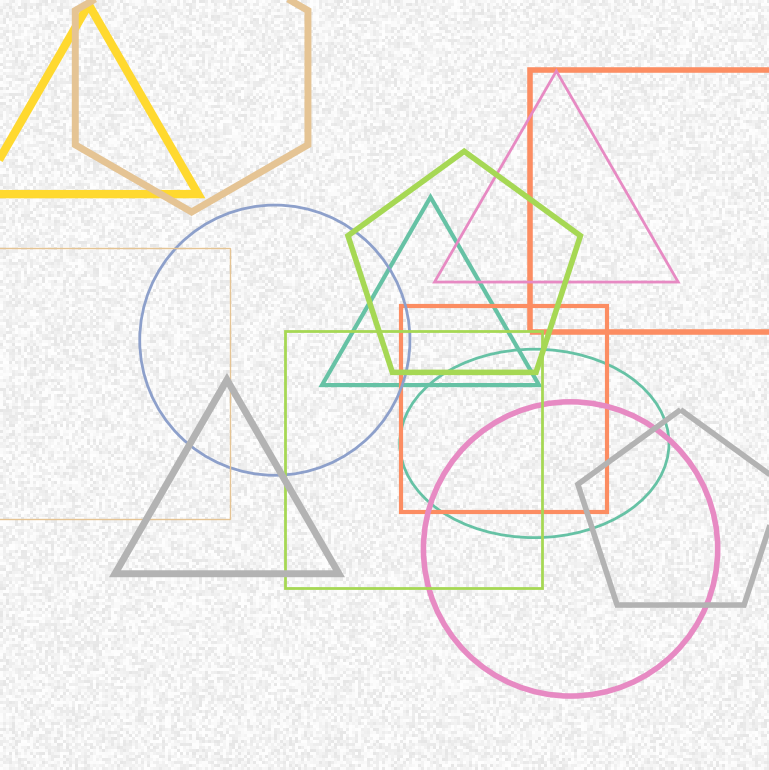[{"shape": "oval", "thickness": 1, "radius": 0.87, "center": [0.694, 0.424]}, {"shape": "triangle", "thickness": 1.5, "radius": 0.81, "center": [0.559, 0.581]}, {"shape": "square", "thickness": 1.5, "radius": 0.67, "center": [0.655, 0.469]}, {"shape": "square", "thickness": 2, "radius": 0.85, "center": [0.858, 0.739]}, {"shape": "circle", "thickness": 1, "radius": 0.88, "center": [0.357, 0.558]}, {"shape": "circle", "thickness": 2, "radius": 0.96, "center": [0.741, 0.287]}, {"shape": "triangle", "thickness": 1, "radius": 0.91, "center": [0.723, 0.725]}, {"shape": "pentagon", "thickness": 2, "radius": 0.79, "center": [0.603, 0.645]}, {"shape": "square", "thickness": 1, "radius": 0.83, "center": [0.537, 0.403]}, {"shape": "triangle", "thickness": 3, "radius": 0.82, "center": [0.115, 0.83]}, {"shape": "square", "thickness": 0.5, "radius": 0.88, "center": [0.123, 0.502]}, {"shape": "hexagon", "thickness": 2.5, "radius": 0.87, "center": [0.249, 0.899]}, {"shape": "triangle", "thickness": 2.5, "radius": 0.84, "center": [0.295, 0.339]}, {"shape": "pentagon", "thickness": 2, "radius": 0.7, "center": [0.884, 0.328]}]